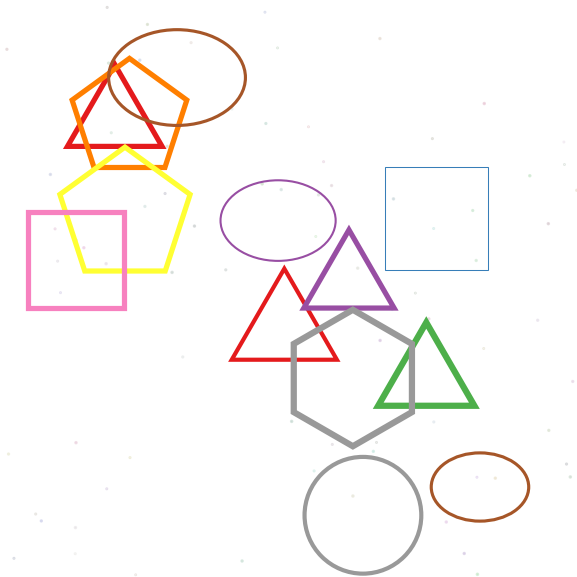[{"shape": "triangle", "thickness": 2, "radius": 0.53, "center": [0.492, 0.429]}, {"shape": "triangle", "thickness": 2.5, "radius": 0.47, "center": [0.199, 0.793]}, {"shape": "square", "thickness": 0.5, "radius": 0.44, "center": [0.756, 0.62]}, {"shape": "triangle", "thickness": 3, "radius": 0.48, "center": [0.738, 0.345]}, {"shape": "triangle", "thickness": 2.5, "radius": 0.45, "center": [0.604, 0.511]}, {"shape": "oval", "thickness": 1, "radius": 0.5, "center": [0.482, 0.617]}, {"shape": "pentagon", "thickness": 2.5, "radius": 0.52, "center": [0.224, 0.794]}, {"shape": "pentagon", "thickness": 2.5, "radius": 0.59, "center": [0.216, 0.626]}, {"shape": "oval", "thickness": 1.5, "radius": 0.59, "center": [0.307, 0.865]}, {"shape": "oval", "thickness": 1.5, "radius": 0.42, "center": [0.831, 0.156]}, {"shape": "square", "thickness": 2.5, "radius": 0.41, "center": [0.132, 0.549]}, {"shape": "circle", "thickness": 2, "radius": 0.51, "center": [0.628, 0.107]}, {"shape": "hexagon", "thickness": 3, "radius": 0.59, "center": [0.611, 0.345]}]